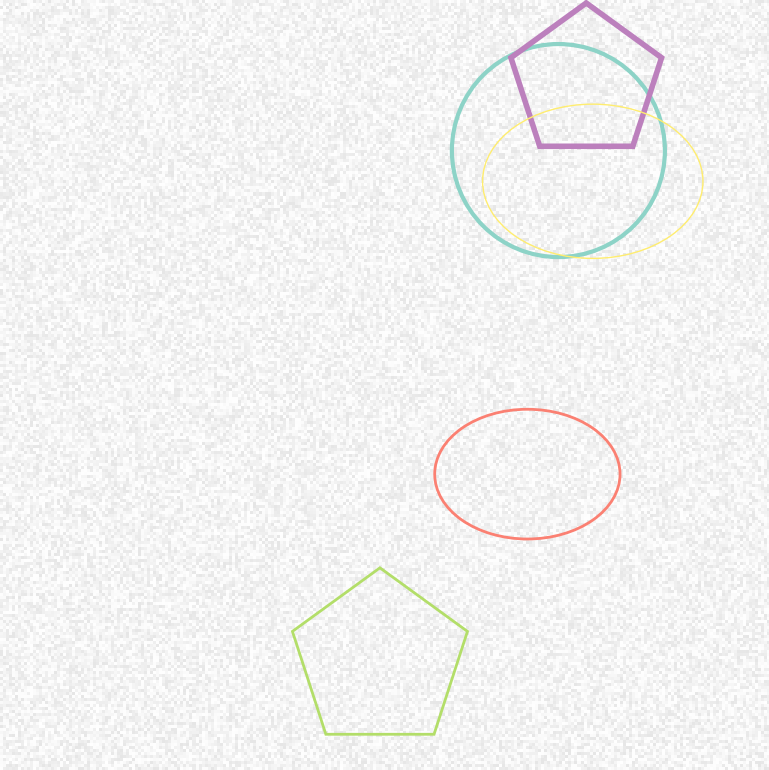[{"shape": "circle", "thickness": 1.5, "radius": 0.69, "center": [0.725, 0.804]}, {"shape": "oval", "thickness": 1, "radius": 0.6, "center": [0.685, 0.384]}, {"shape": "pentagon", "thickness": 1, "radius": 0.6, "center": [0.493, 0.143]}, {"shape": "pentagon", "thickness": 2, "radius": 0.51, "center": [0.761, 0.893]}, {"shape": "oval", "thickness": 0.5, "radius": 0.72, "center": [0.77, 0.765]}]